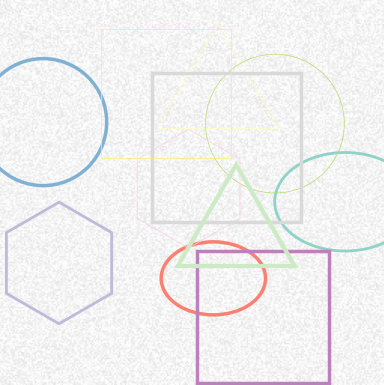[{"shape": "oval", "thickness": 2, "radius": 0.91, "center": [0.896, 0.476]}, {"shape": "triangle", "thickness": 0.5, "radius": 0.91, "center": [0.566, 0.757]}, {"shape": "hexagon", "thickness": 2, "radius": 0.79, "center": [0.153, 0.317]}, {"shape": "oval", "thickness": 2.5, "radius": 0.68, "center": [0.554, 0.277]}, {"shape": "circle", "thickness": 2.5, "radius": 0.82, "center": [0.112, 0.683]}, {"shape": "circle", "thickness": 0.5, "radius": 0.9, "center": [0.714, 0.679]}, {"shape": "hexagon", "thickness": 0.5, "radius": 0.77, "center": [0.49, 0.51]}, {"shape": "square", "thickness": 2.5, "radius": 0.97, "center": [0.589, 0.617]}, {"shape": "square", "thickness": 2.5, "radius": 0.86, "center": [0.683, 0.177]}, {"shape": "triangle", "thickness": 3, "radius": 0.88, "center": [0.614, 0.397]}, {"shape": "square", "thickness": 0.5, "radius": 0.84, "center": [0.431, 0.758]}]